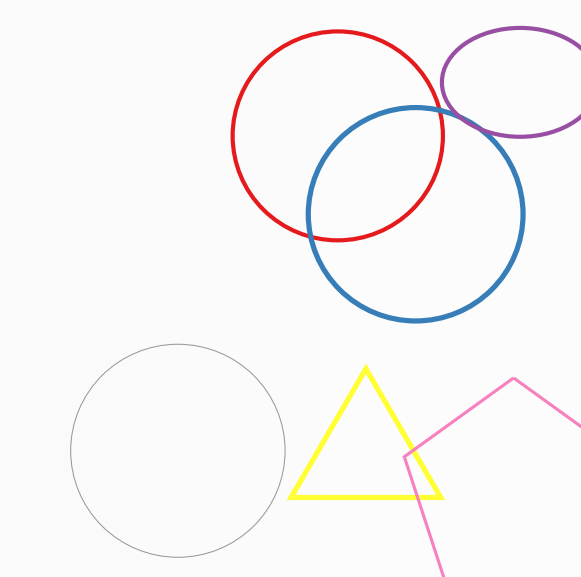[{"shape": "circle", "thickness": 2, "radius": 0.9, "center": [0.581, 0.764]}, {"shape": "circle", "thickness": 2.5, "radius": 0.92, "center": [0.715, 0.628]}, {"shape": "oval", "thickness": 2, "radius": 0.67, "center": [0.895, 0.857]}, {"shape": "triangle", "thickness": 2.5, "radius": 0.74, "center": [0.63, 0.212]}, {"shape": "pentagon", "thickness": 1.5, "radius": 0.99, "center": [0.884, 0.147]}, {"shape": "circle", "thickness": 0.5, "radius": 0.92, "center": [0.306, 0.219]}]